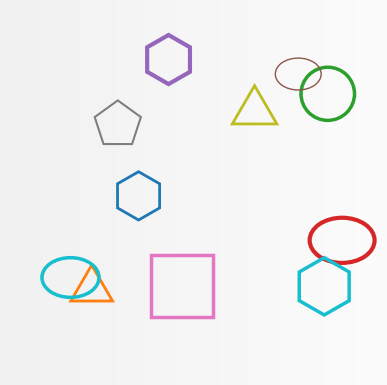[{"shape": "hexagon", "thickness": 2, "radius": 0.31, "center": [0.358, 0.491]}, {"shape": "triangle", "thickness": 2, "radius": 0.31, "center": [0.237, 0.249]}, {"shape": "circle", "thickness": 2.5, "radius": 0.35, "center": [0.846, 0.756]}, {"shape": "oval", "thickness": 3, "radius": 0.42, "center": [0.883, 0.376]}, {"shape": "hexagon", "thickness": 3, "radius": 0.32, "center": [0.435, 0.845]}, {"shape": "oval", "thickness": 1, "radius": 0.3, "center": [0.77, 0.808]}, {"shape": "square", "thickness": 2.5, "radius": 0.4, "center": [0.47, 0.258]}, {"shape": "pentagon", "thickness": 1.5, "radius": 0.31, "center": [0.304, 0.677]}, {"shape": "triangle", "thickness": 2, "radius": 0.33, "center": [0.657, 0.711]}, {"shape": "oval", "thickness": 2.5, "radius": 0.37, "center": [0.182, 0.279]}, {"shape": "hexagon", "thickness": 2.5, "radius": 0.37, "center": [0.837, 0.256]}]